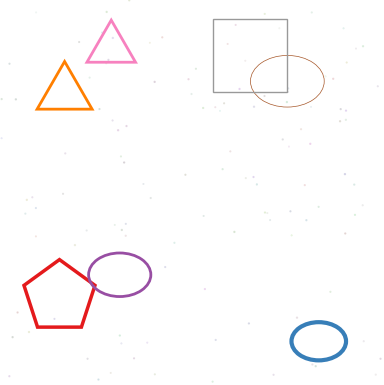[{"shape": "pentagon", "thickness": 2.5, "radius": 0.48, "center": [0.154, 0.229]}, {"shape": "oval", "thickness": 3, "radius": 0.35, "center": [0.828, 0.114]}, {"shape": "oval", "thickness": 2, "radius": 0.4, "center": [0.311, 0.286]}, {"shape": "triangle", "thickness": 2, "radius": 0.41, "center": [0.168, 0.758]}, {"shape": "oval", "thickness": 0.5, "radius": 0.48, "center": [0.746, 0.789]}, {"shape": "triangle", "thickness": 2, "radius": 0.36, "center": [0.289, 0.875]}, {"shape": "square", "thickness": 1, "radius": 0.48, "center": [0.649, 0.855]}]